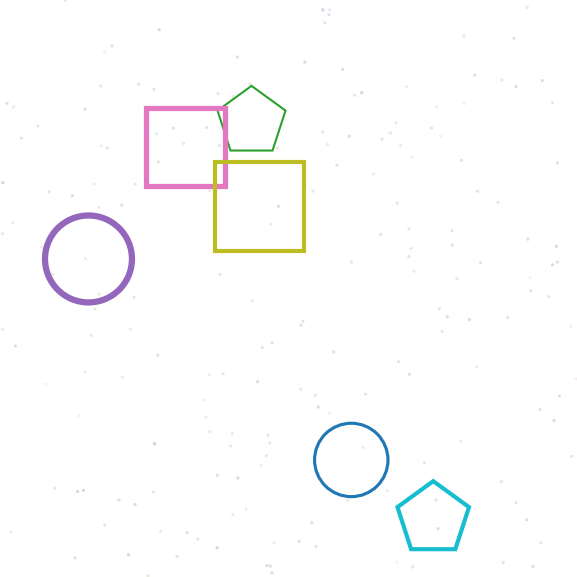[{"shape": "circle", "thickness": 1.5, "radius": 0.32, "center": [0.608, 0.203]}, {"shape": "pentagon", "thickness": 1, "radius": 0.31, "center": [0.436, 0.789]}, {"shape": "circle", "thickness": 3, "radius": 0.38, "center": [0.153, 0.551]}, {"shape": "square", "thickness": 2.5, "radius": 0.34, "center": [0.321, 0.745]}, {"shape": "square", "thickness": 2, "radius": 0.38, "center": [0.449, 0.642]}, {"shape": "pentagon", "thickness": 2, "radius": 0.33, "center": [0.75, 0.101]}]